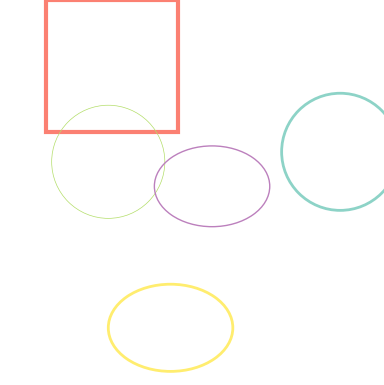[{"shape": "circle", "thickness": 2, "radius": 0.76, "center": [0.884, 0.606]}, {"shape": "square", "thickness": 3, "radius": 0.86, "center": [0.291, 0.829]}, {"shape": "circle", "thickness": 0.5, "radius": 0.73, "center": [0.281, 0.58]}, {"shape": "oval", "thickness": 1, "radius": 0.75, "center": [0.551, 0.516]}, {"shape": "oval", "thickness": 2, "radius": 0.81, "center": [0.443, 0.149]}]